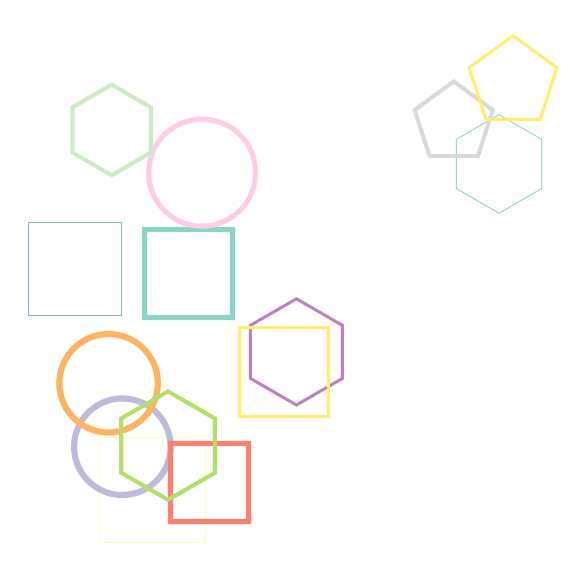[{"shape": "hexagon", "thickness": 0.5, "radius": 0.43, "center": [0.864, 0.715]}, {"shape": "square", "thickness": 2.5, "radius": 0.38, "center": [0.325, 0.527]}, {"shape": "square", "thickness": 0.5, "radius": 0.46, "center": [0.263, 0.151]}, {"shape": "circle", "thickness": 3, "radius": 0.42, "center": [0.212, 0.226]}, {"shape": "square", "thickness": 2.5, "radius": 0.34, "center": [0.362, 0.165]}, {"shape": "square", "thickness": 0.5, "radius": 0.4, "center": [0.128, 0.534]}, {"shape": "circle", "thickness": 3, "radius": 0.43, "center": [0.188, 0.335]}, {"shape": "hexagon", "thickness": 2, "radius": 0.47, "center": [0.291, 0.228]}, {"shape": "circle", "thickness": 2.5, "radius": 0.46, "center": [0.35, 0.7]}, {"shape": "pentagon", "thickness": 2, "radius": 0.36, "center": [0.786, 0.787]}, {"shape": "hexagon", "thickness": 1.5, "radius": 0.46, "center": [0.513, 0.39]}, {"shape": "hexagon", "thickness": 2, "radius": 0.39, "center": [0.193, 0.774]}, {"shape": "square", "thickness": 1.5, "radius": 0.38, "center": [0.491, 0.356]}, {"shape": "pentagon", "thickness": 1.5, "radius": 0.4, "center": [0.888, 0.857]}]